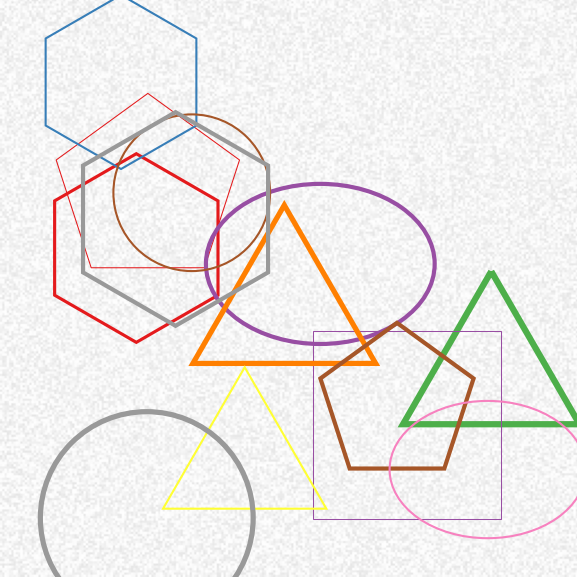[{"shape": "hexagon", "thickness": 1.5, "radius": 0.82, "center": [0.236, 0.57]}, {"shape": "pentagon", "thickness": 0.5, "radius": 0.83, "center": [0.256, 0.671]}, {"shape": "hexagon", "thickness": 1, "radius": 0.75, "center": [0.21, 0.857]}, {"shape": "triangle", "thickness": 3, "radius": 0.88, "center": [0.851, 0.353]}, {"shape": "oval", "thickness": 2, "radius": 0.99, "center": [0.555, 0.542]}, {"shape": "square", "thickness": 0.5, "radius": 0.81, "center": [0.705, 0.263]}, {"shape": "triangle", "thickness": 2.5, "radius": 0.91, "center": [0.492, 0.461]}, {"shape": "triangle", "thickness": 1, "radius": 0.82, "center": [0.424, 0.2]}, {"shape": "circle", "thickness": 1, "radius": 0.68, "center": [0.332, 0.665]}, {"shape": "pentagon", "thickness": 2, "radius": 0.7, "center": [0.687, 0.301]}, {"shape": "oval", "thickness": 1, "radius": 0.85, "center": [0.844, 0.186]}, {"shape": "hexagon", "thickness": 2, "radius": 0.93, "center": [0.304, 0.62]}, {"shape": "circle", "thickness": 2.5, "radius": 0.92, "center": [0.254, 0.102]}]